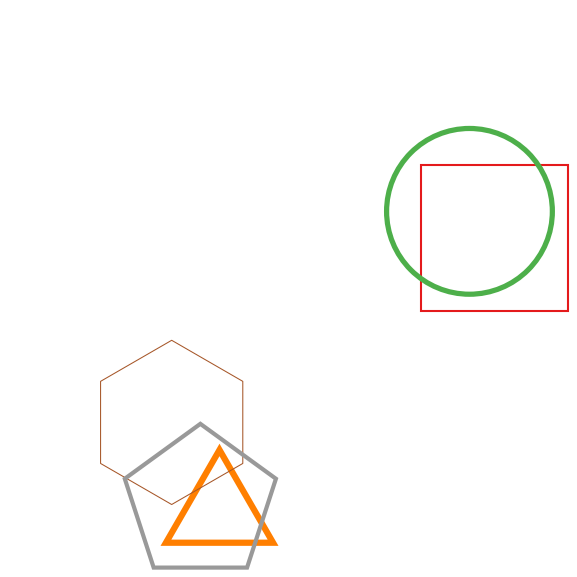[{"shape": "square", "thickness": 1, "radius": 0.63, "center": [0.856, 0.587]}, {"shape": "circle", "thickness": 2.5, "radius": 0.72, "center": [0.813, 0.633]}, {"shape": "triangle", "thickness": 3, "radius": 0.54, "center": [0.38, 0.113]}, {"shape": "hexagon", "thickness": 0.5, "radius": 0.71, "center": [0.297, 0.268]}, {"shape": "pentagon", "thickness": 2, "radius": 0.69, "center": [0.347, 0.128]}]